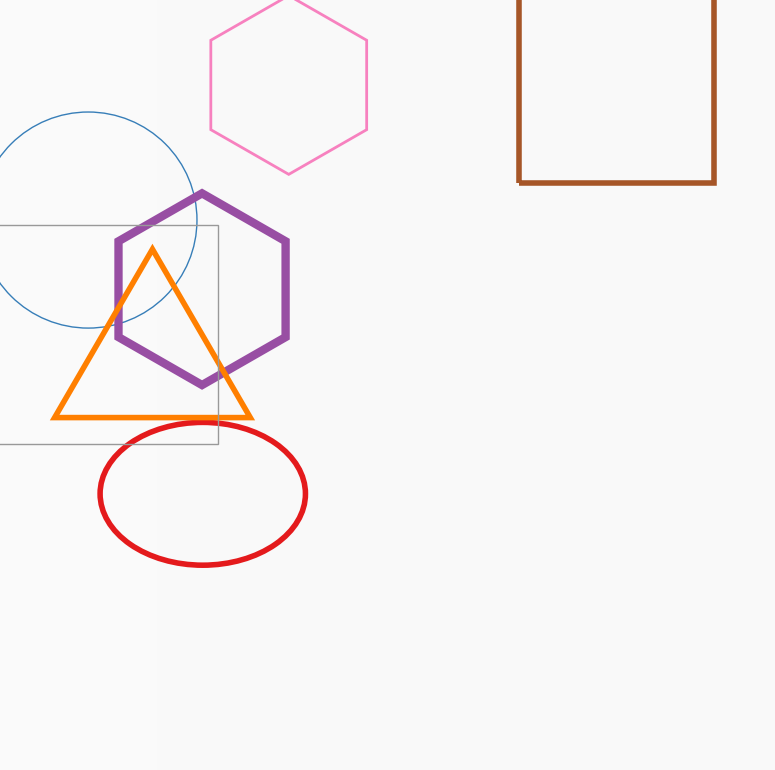[{"shape": "oval", "thickness": 2, "radius": 0.66, "center": [0.262, 0.359]}, {"shape": "circle", "thickness": 0.5, "radius": 0.7, "center": [0.114, 0.714]}, {"shape": "hexagon", "thickness": 3, "radius": 0.62, "center": [0.261, 0.624]}, {"shape": "triangle", "thickness": 2, "radius": 0.73, "center": [0.197, 0.531]}, {"shape": "square", "thickness": 2, "radius": 0.63, "center": [0.795, 0.889]}, {"shape": "hexagon", "thickness": 1, "radius": 0.58, "center": [0.373, 0.89]}, {"shape": "square", "thickness": 0.5, "radius": 0.71, "center": [0.14, 0.565]}]